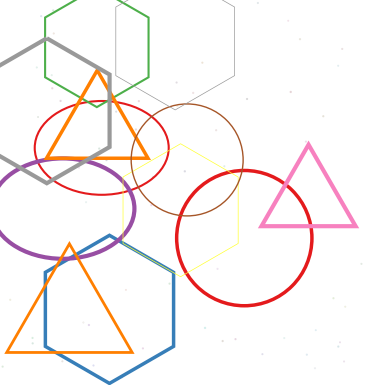[{"shape": "oval", "thickness": 1.5, "radius": 0.87, "center": [0.264, 0.616]}, {"shape": "circle", "thickness": 2.5, "radius": 0.88, "center": [0.635, 0.382]}, {"shape": "hexagon", "thickness": 2.5, "radius": 0.96, "center": [0.284, 0.196]}, {"shape": "hexagon", "thickness": 1.5, "radius": 0.78, "center": [0.252, 0.877]}, {"shape": "oval", "thickness": 3, "radius": 0.93, "center": [0.163, 0.458]}, {"shape": "triangle", "thickness": 2, "radius": 0.94, "center": [0.18, 0.179]}, {"shape": "triangle", "thickness": 2.5, "radius": 0.76, "center": [0.253, 0.665]}, {"shape": "hexagon", "thickness": 0.5, "radius": 0.86, "center": [0.469, 0.454]}, {"shape": "circle", "thickness": 1, "radius": 0.73, "center": [0.486, 0.585]}, {"shape": "triangle", "thickness": 3, "radius": 0.71, "center": [0.801, 0.483]}, {"shape": "hexagon", "thickness": 3, "radius": 0.94, "center": [0.122, 0.712]}, {"shape": "hexagon", "thickness": 0.5, "radius": 0.89, "center": [0.455, 0.893]}]